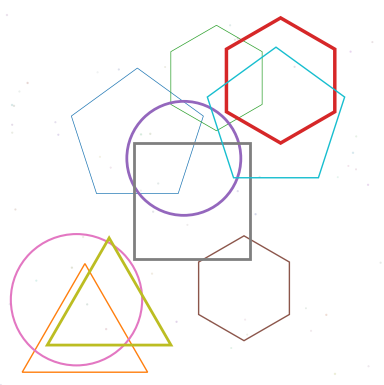[{"shape": "pentagon", "thickness": 0.5, "radius": 0.9, "center": [0.357, 0.643]}, {"shape": "triangle", "thickness": 1, "radius": 0.94, "center": [0.221, 0.127]}, {"shape": "hexagon", "thickness": 0.5, "radius": 0.68, "center": [0.562, 0.797]}, {"shape": "hexagon", "thickness": 2.5, "radius": 0.81, "center": [0.729, 0.791]}, {"shape": "circle", "thickness": 2, "radius": 0.74, "center": [0.477, 0.589]}, {"shape": "hexagon", "thickness": 1, "radius": 0.68, "center": [0.634, 0.251]}, {"shape": "circle", "thickness": 1.5, "radius": 0.85, "center": [0.199, 0.221]}, {"shape": "square", "thickness": 2, "radius": 0.76, "center": [0.499, 0.478]}, {"shape": "triangle", "thickness": 2, "radius": 0.93, "center": [0.283, 0.196]}, {"shape": "pentagon", "thickness": 1, "radius": 0.94, "center": [0.717, 0.69]}]